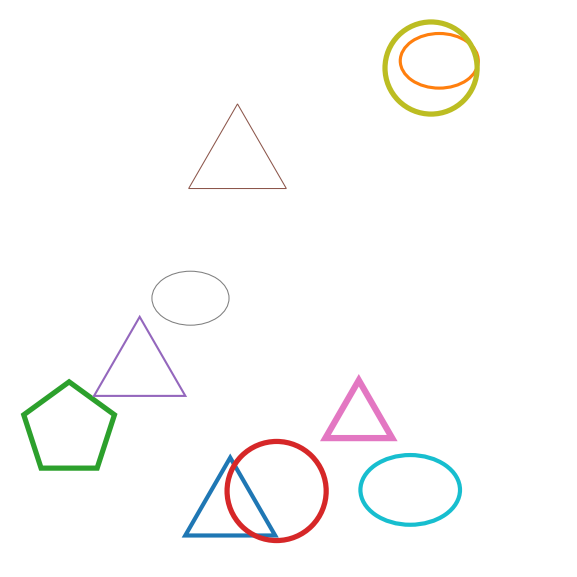[{"shape": "triangle", "thickness": 2, "radius": 0.45, "center": [0.399, 0.117]}, {"shape": "oval", "thickness": 1.5, "radius": 0.34, "center": [0.761, 0.894]}, {"shape": "pentagon", "thickness": 2.5, "radius": 0.41, "center": [0.12, 0.255]}, {"shape": "circle", "thickness": 2.5, "radius": 0.43, "center": [0.479, 0.149]}, {"shape": "triangle", "thickness": 1, "radius": 0.46, "center": [0.242, 0.359]}, {"shape": "triangle", "thickness": 0.5, "radius": 0.49, "center": [0.411, 0.722]}, {"shape": "triangle", "thickness": 3, "radius": 0.33, "center": [0.621, 0.274]}, {"shape": "oval", "thickness": 0.5, "radius": 0.33, "center": [0.33, 0.483]}, {"shape": "circle", "thickness": 2.5, "radius": 0.4, "center": [0.746, 0.881]}, {"shape": "oval", "thickness": 2, "radius": 0.43, "center": [0.71, 0.151]}]